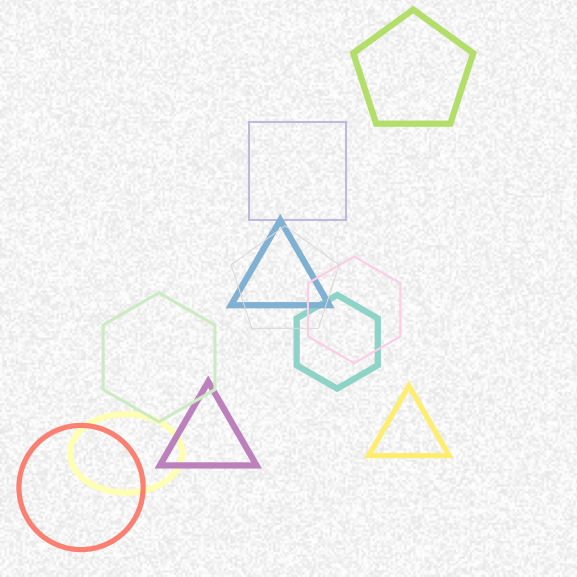[{"shape": "hexagon", "thickness": 3, "radius": 0.41, "center": [0.584, 0.407]}, {"shape": "oval", "thickness": 3, "radius": 0.49, "center": [0.218, 0.214]}, {"shape": "square", "thickness": 1, "radius": 0.42, "center": [0.515, 0.703]}, {"shape": "circle", "thickness": 2.5, "radius": 0.54, "center": [0.14, 0.155]}, {"shape": "triangle", "thickness": 3, "radius": 0.49, "center": [0.485, 0.52]}, {"shape": "pentagon", "thickness": 3, "radius": 0.55, "center": [0.716, 0.873]}, {"shape": "hexagon", "thickness": 1, "radius": 0.46, "center": [0.613, 0.463]}, {"shape": "pentagon", "thickness": 0.5, "radius": 0.49, "center": [0.494, 0.51]}, {"shape": "triangle", "thickness": 3, "radius": 0.48, "center": [0.361, 0.242]}, {"shape": "hexagon", "thickness": 1.5, "radius": 0.56, "center": [0.275, 0.38]}, {"shape": "triangle", "thickness": 2.5, "radius": 0.4, "center": [0.708, 0.25]}]